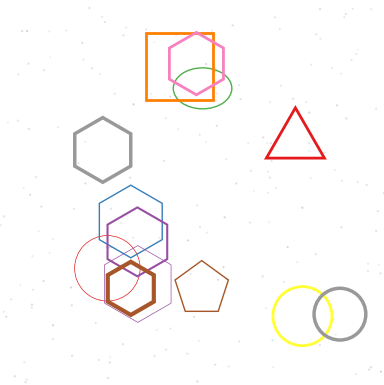[{"shape": "circle", "thickness": 0.5, "radius": 0.43, "center": [0.279, 0.303]}, {"shape": "triangle", "thickness": 2, "radius": 0.44, "center": [0.767, 0.633]}, {"shape": "hexagon", "thickness": 1, "radius": 0.47, "center": [0.34, 0.425]}, {"shape": "oval", "thickness": 1, "radius": 0.38, "center": [0.526, 0.771]}, {"shape": "hexagon", "thickness": 0.5, "radius": 0.5, "center": [0.358, 0.262]}, {"shape": "hexagon", "thickness": 1.5, "radius": 0.45, "center": [0.357, 0.372]}, {"shape": "square", "thickness": 2, "radius": 0.44, "center": [0.465, 0.827]}, {"shape": "circle", "thickness": 2, "radius": 0.38, "center": [0.786, 0.179]}, {"shape": "pentagon", "thickness": 1, "radius": 0.36, "center": [0.524, 0.25]}, {"shape": "hexagon", "thickness": 3, "radius": 0.35, "center": [0.34, 0.251]}, {"shape": "hexagon", "thickness": 2, "radius": 0.41, "center": [0.51, 0.835]}, {"shape": "hexagon", "thickness": 2.5, "radius": 0.42, "center": [0.267, 0.611]}, {"shape": "circle", "thickness": 2.5, "radius": 0.34, "center": [0.883, 0.184]}]